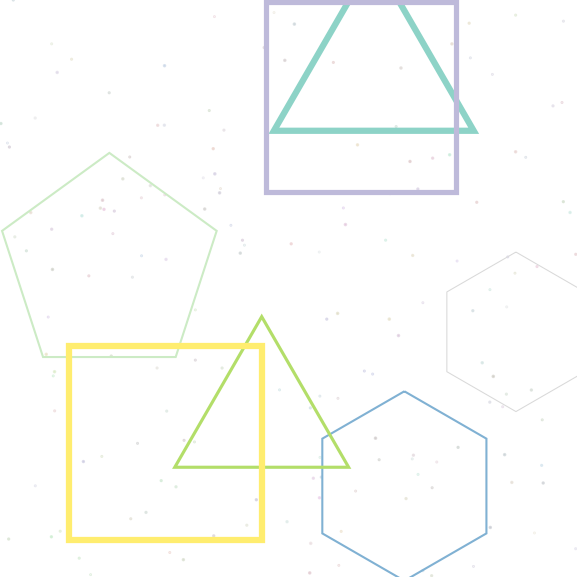[{"shape": "triangle", "thickness": 3, "radius": 1.0, "center": [0.647, 0.873]}, {"shape": "square", "thickness": 2.5, "radius": 0.82, "center": [0.625, 0.831]}, {"shape": "hexagon", "thickness": 1, "radius": 0.82, "center": [0.7, 0.158]}, {"shape": "triangle", "thickness": 1.5, "radius": 0.87, "center": [0.453, 0.277]}, {"shape": "hexagon", "thickness": 0.5, "radius": 0.69, "center": [0.893, 0.425]}, {"shape": "pentagon", "thickness": 1, "radius": 0.98, "center": [0.189, 0.539]}, {"shape": "square", "thickness": 3, "radius": 0.84, "center": [0.287, 0.232]}]